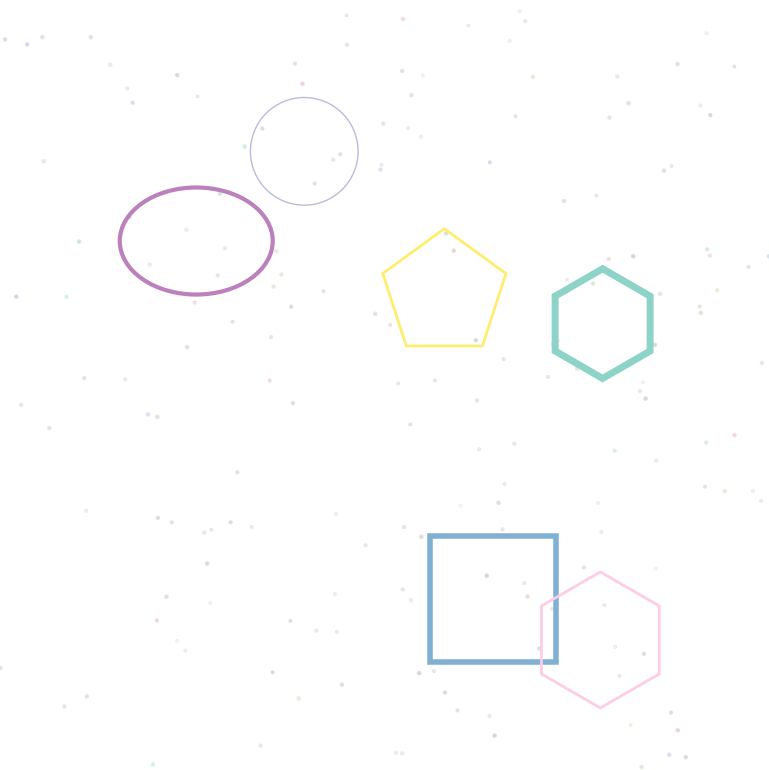[{"shape": "hexagon", "thickness": 2.5, "radius": 0.36, "center": [0.783, 0.58]}, {"shape": "circle", "thickness": 0.5, "radius": 0.35, "center": [0.395, 0.803]}, {"shape": "square", "thickness": 2, "radius": 0.41, "center": [0.64, 0.222]}, {"shape": "hexagon", "thickness": 1, "radius": 0.44, "center": [0.78, 0.169]}, {"shape": "oval", "thickness": 1.5, "radius": 0.5, "center": [0.255, 0.687]}, {"shape": "pentagon", "thickness": 1, "radius": 0.42, "center": [0.577, 0.619]}]